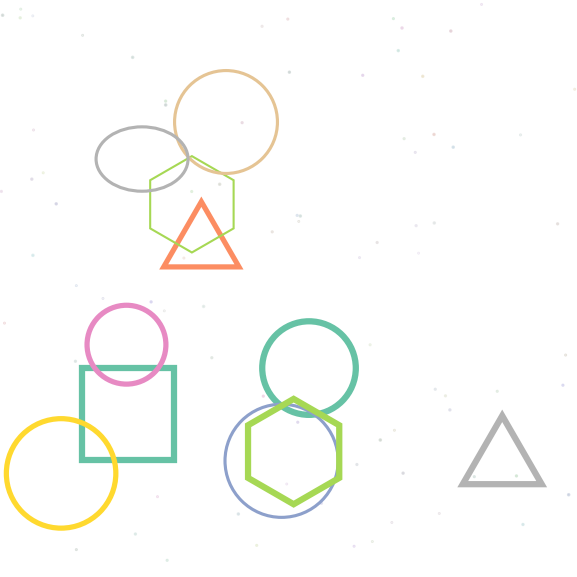[{"shape": "square", "thickness": 3, "radius": 0.4, "center": [0.222, 0.282]}, {"shape": "circle", "thickness": 3, "radius": 0.41, "center": [0.535, 0.362]}, {"shape": "triangle", "thickness": 2.5, "radius": 0.38, "center": [0.349, 0.575]}, {"shape": "circle", "thickness": 1.5, "radius": 0.49, "center": [0.488, 0.201]}, {"shape": "circle", "thickness": 2.5, "radius": 0.34, "center": [0.219, 0.402]}, {"shape": "hexagon", "thickness": 1, "radius": 0.42, "center": [0.332, 0.645]}, {"shape": "hexagon", "thickness": 3, "radius": 0.46, "center": [0.508, 0.217]}, {"shape": "circle", "thickness": 2.5, "radius": 0.47, "center": [0.106, 0.179]}, {"shape": "circle", "thickness": 1.5, "radius": 0.45, "center": [0.391, 0.788]}, {"shape": "oval", "thickness": 1.5, "radius": 0.4, "center": [0.246, 0.724]}, {"shape": "triangle", "thickness": 3, "radius": 0.39, "center": [0.87, 0.2]}]